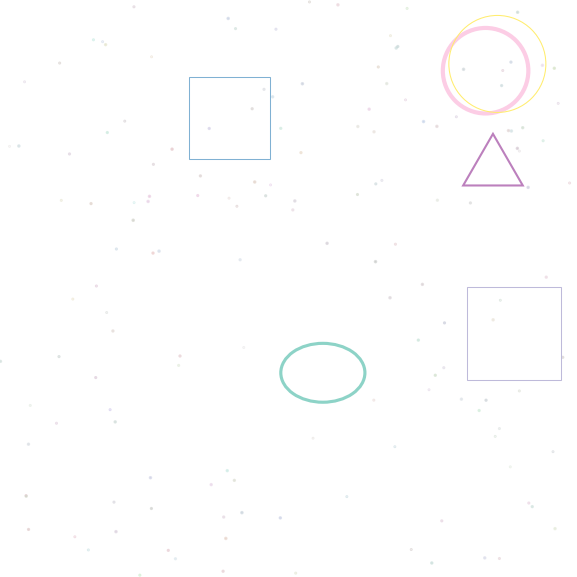[{"shape": "oval", "thickness": 1.5, "radius": 0.36, "center": [0.559, 0.354]}, {"shape": "square", "thickness": 0.5, "radius": 0.4, "center": [0.89, 0.421]}, {"shape": "square", "thickness": 0.5, "radius": 0.35, "center": [0.397, 0.795]}, {"shape": "circle", "thickness": 2, "radius": 0.37, "center": [0.841, 0.877]}, {"shape": "triangle", "thickness": 1, "radius": 0.3, "center": [0.854, 0.708]}, {"shape": "circle", "thickness": 0.5, "radius": 0.42, "center": [0.861, 0.888]}]